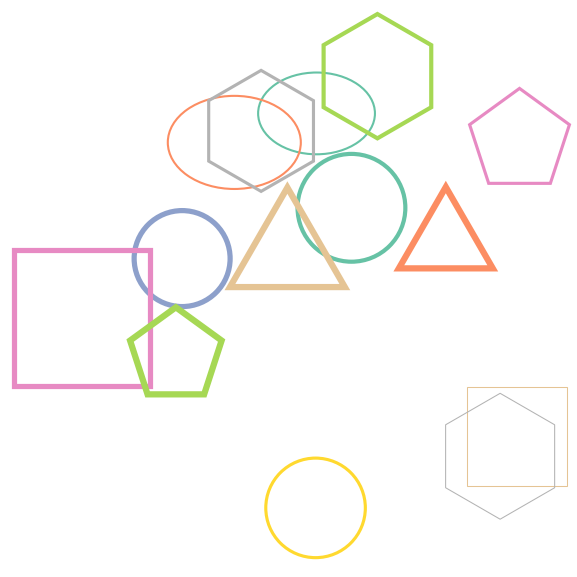[{"shape": "circle", "thickness": 2, "radius": 0.47, "center": [0.609, 0.639]}, {"shape": "oval", "thickness": 1, "radius": 0.51, "center": [0.548, 0.803]}, {"shape": "triangle", "thickness": 3, "radius": 0.47, "center": [0.772, 0.581]}, {"shape": "oval", "thickness": 1, "radius": 0.58, "center": [0.406, 0.753]}, {"shape": "circle", "thickness": 2.5, "radius": 0.42, "center": [0.315, 0.551]}, {"shape": "square", "thickness": 2.5, "radius": 0.59, "center": [0.143, 0.449]}, {"shape": "pentagon", "thickness": 1.5, "radius": 0.45, "center": [0.9, 0.755]}, {"shape": "pentagon", "thickness": 3, "radius": 0.42, "center": [0.305, 0.384]}, {"shape": "hexagon", "thickness": 2, "radius": 0.54, "center": [0.654, 0.867]}, {"shape": "circle", "thickness": 1.5, "radius": 0.43, "center": [0.546, 0.12]}, {"shape": "triangle", "thickness": 3, "radius": 0.57, "center": [0.498, 0.559]}, {"shape": "square", "thickness": 0.5, "radius": 0.43, "center": [0.895, 0.244]}, {"shape": "hexagon", "thickness": 0.5, "radius": 0.54, "center": [0.866, 0.209]}, {"shape": "hexagon", "thickness": 1.5, "radius": 0.52, "center": [0.452, 0.773]}]